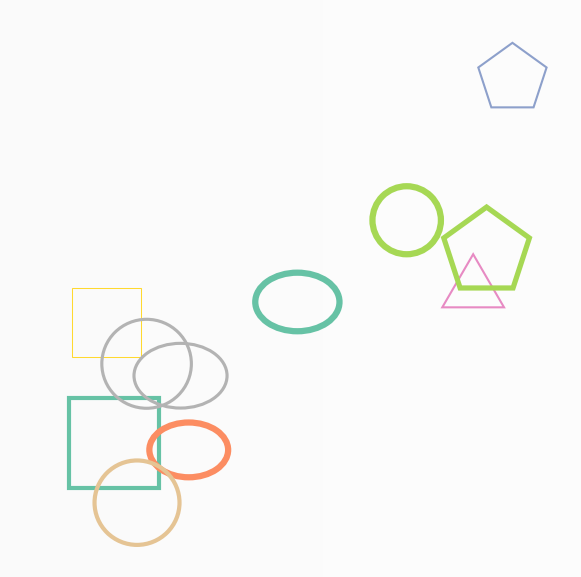[{"shape": "oval", "thickness": 3, "radius": 0.36, "center": [0.512, 0.476]}, {"shape": "square", "thickness": 2, "radius": 0.39, "center": [0.196, 0.232]}, {"shape": "oval", "thickness": 3, "radius": 0.34, "center": [0.325, 0.22]}, {"shape": "pentagon", "thickness": 1, "radius": 0.31, "center": [0.882, 0.863]}, {"shape": "triangle", "thickness": 1, "radius": 0.31, "center": [0.814, 0.498]}, {"shape": "circle", "thickness": 3, "radius": 0.29, "center": [0.7, 0.618]}, {"shape": "pentagon", "thickness": 2.5, "radius": 0.39, "center": [0.837, 0.563]}, {"shape": "square", "thickness": 0.5, "radius": 0.3, "center": [0.183, 0.441]}, {"shape": "circle", "thickness": 2, "radius": 0.37, "center": [0.236, 0.129]}, {"shape": "oval", "thickness": 1.5, "radius": 0.4, "center": [0.311, 0.349]}, {"shape": "circle", "thickness": 1.5, "radius": 0.39, "center": [0.252, 0.369]}]